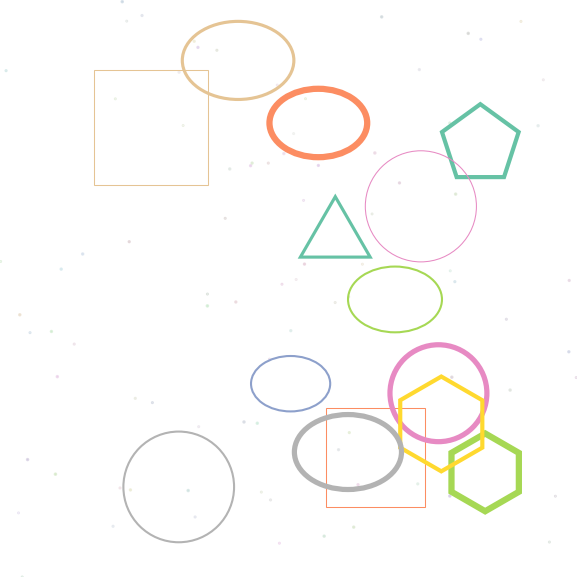[{"shape": "triangle", "thickness": 1.5, "radius": 0.35, "center": [0.581, 0.589]}, {"shape": "pentagon", "thickness": 2, "radius": 0.35, "center": [0.832, 0.749]}, {"shape": "oval", "thickness": 3, "radius": 0.42, "center": [0.551, 0.786]}, {"shape": "square", "thickness": 0.5, "radius": 0.43, "center": [0.651, 0.207]}, {"shape": "oval", "thickness": 1, "radius": 0.34, "center": [0.503, 0.335]}, {"shape": "circle", "thickness": 0.5, "radius": 0.48, "center": [0.729, 0.642]}, {"shape": "circle", "thickness": 2.5, "radius": 0.42, "center": [0.759, 0.318]}, {"shape": "hexagon", "thickness": 3, "radius": 0.34, "center": [0.84, 0.181]}, {"shape": "oval", "thickness": 1, "radius": 0.41, "center": [0.684, 0.481]}, {"shape": "hexagon", "thickness": 2, "radius": 0.41, "center": [0.764, 0.265]}, {"shape": "oval", "thickness": 1.5, "radius": 0.48, "center": [0.412, 0.895]}, {"shape": "square", "thickness": 0.5, "radius": 0.5, "center": [0.262, 0.779]}, {"shape": "circle", "thickness": 1, "radius": 0.48, "center": [0.309, 0.156]}, {"shape": "oval", "thickness": 2.5, "radius": 0.46, "center": [0.602, 0.216]}]